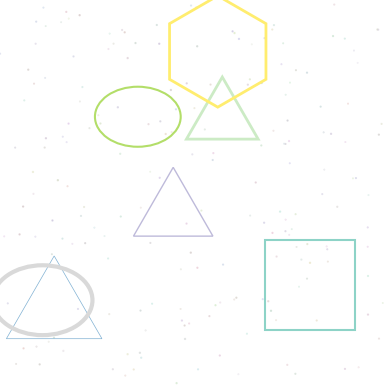[{"shape": "square", "thickness": 1.5, "radius": 0.59, "center": [0.805, 0.26]}, {"shape": "triangle", "thickness": 1, "radius": 0.6, "center": [0.45, 0.446]}, {"shape": "triangle", "thickness": 0.5, "radius": 0.72, "center": [0.141, 0.192]}, {"shape": "oval", "thickness": 1.5, "radius": 0.56, "center": [0.358, 0.697]}, {"shape": "oval", "thickness": 3, "radius": 0.65, "center": [0.111, 0.22]}, {"shape": "triangle", "thickness": 2, "radius": 0.54, "center": [0.577, 0.692]}, {"shape": "hexagon", "thickness": 2, "radius": 0.72, "center": [0.566, 0.866]}]